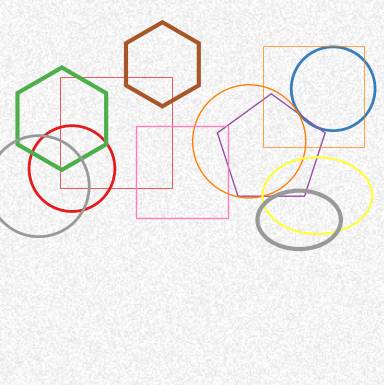[{"shape": "square", "thickness": 0.5, "radius": 0.72, "center": [0.301, 0.656]}, {"shape": "circle", "thickness": 2, "radius": 0.56, "center": [0.187, 0.562]}, {"shape": "circle", "thickness": 2, "radius": 0.54, "center": [0.865, 0.769]}, {"shape": "hexagon", "thickness": 3, "radius": 0.66, "center": [0.161, 0.692]}, {"shape": "pentagon", "thickness": 1, "radius": 0.74, "center": [0.705, 0.609]}, {"shape": "circle", "thickness": 1, "radius": 0.73, "center": [0.647, 0.633]}, {"shape": "square", "thickness": 0.5, "radius": 0.66, "center": [0.814, 0.749]}, {"shape": "oval", "thickness": 1.5, "radius": 0.71, "center": [0.824, 0.492]}, {"shape": "hexagon", "thickness": 3, "radius": 0.55, "center": [0.422, 0.833]}, {"shape": "square", "thickness": 1, "radius": 0.6, "center": [0.474, 0.553]}, {"shape": "oval", "thickness": 3, "radius": 0.54, "center": [0.777, 0.429]}, {"shape": "circle", "thickness": 2, "radius": 0.66, "center": [0.101, 0.516]}]